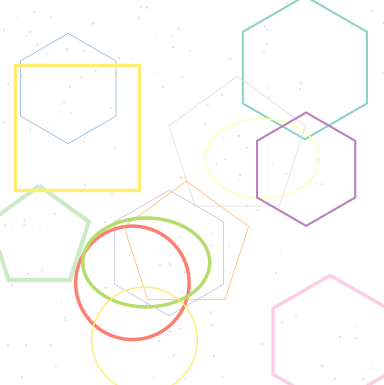[{"shape": "hexagon", "thickness": 1.5, "radius": 0.93, "center": [0.792, 0.824]}, {"shape": "oval", "thickness": 1, "radius": 0.74, "center": [0.682, 0.588]}, {"shape": "hexagon", "thickness": 0.5, "radius": 0.82, "center": [0.439, 0.343]}, {"shape": "circle", "thickness": 2.5, "radius": 0.74, "center": [0.344, 0.265]}, {"shape": "hexagon", "thickness": 0.5, "radius": 0.72, "center": [0.177, 0.77]}, {"shape": "pentagon", "thickness": 0.5, "radius": 0.85, "center": [0.484, 0.359]}, {"shape": "oval", "thickness": 2.5, "radius": 0.82, "center": [0.38, 0.318]}, {"shape": "hexagon", "thickness": 2.5, "radius": 0.86, "center": [0.858, 0.114]}, {"shape": "pentagon", "thickness": 0.5, "radius": 0.93, "center": [0.616, 0.616]}, {"shape": "hexagon", "thickness": 1.5, "radius": 0.74, "center": [0.795, 0.561]}, {"shape": "pentagon", "thickness": 3, "radius": 0.68, "center": [0.102, 0.382]}, {"shape": "circle", "thickness": 1, "radius": 0.69, "center": [0.375, 0.117]}, {"shape": "square", "thickness": 2.5, "radius": 0.81, "center": [0.2, 0.668]}]